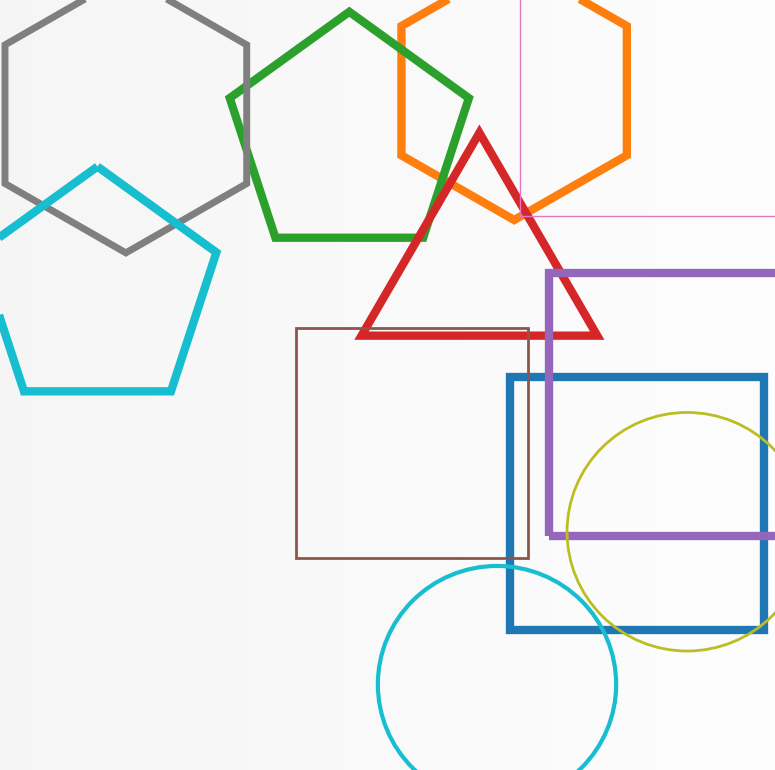[{"shape": "square", "thickness": 3, "radius": 0.82, "center": [0.821, 0.346]}, {"shape": "hexagon", "thickness": 3, "radius": 0.84, "center": [0.663, 0.882]}, {"shape": "pentagon", "thickness": 3, "radius": 0.81, "center": [0.451, 0.822]}, {"shape": "triangle", "thickness": 3, "radius": 0.88, "center": [0.619, 0.652]}, {"shape": "square", "thickness": 3, "radius": 0.86, "center": [0.879, 0.475]}, {"shape": "square", "thickness": 1, "radius": 0.75, "center": [0.532, 0.425]}, {"shape": "square", "thickness": 0.5, "radius": 0.86, "center": [0.843, 0.891]}, {"shape": "hexagon", "thickness": 2.5, "radius": 0.9, "center": [0.162, 0.852]}, {"shape": "circle", "thickness": 1, "radius": 0.77, "center": [0.887, 0.309]}, {"shape": "circle", "thickness": 1.5, "radius": 0.77, "center": [0.641, 0.111]}, {"shape": "pentagon", "thickness": 3, "radius": 0.81, "center": [0.126, 0.622]}]